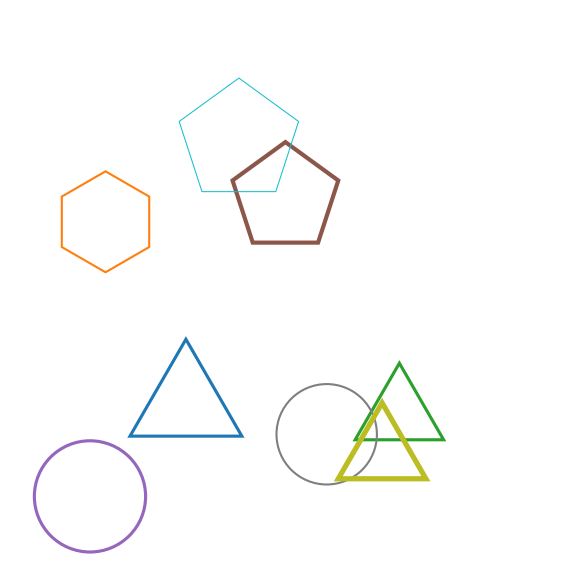[{"shape": "triangle", "thickness": 1.5, "radius": 0.56, "center": [0.322, 0.3]}, {"shape": "hexagon", "thickness": 1, "radius": 0.44, "center": [0.183, 0.615]}, {"shape": "triangle", "thickness": 1.5, "radius": 0.44, "center": [0.692, 0.282]}, {"shape": "circle", "thickness": 1.5, "radius": 0.48, "center": [0.156, 0.14]}, {"shape": "pentagon", "thickness": 2, "radius": 0.48, "center": [0.494, 0.657]}, {"shape": "circle", "thickness": 1, "radius": 0.43, "center": [0.566, 0.247]}, {"shape": "triangle", "thickness": 2.5, "radius": 0.44, "center": [0.662, 0.214]}, {"shape": "pentagon", "thickness": 0.5, "radius": 0.54, "center": [0.414, 0.755]}]